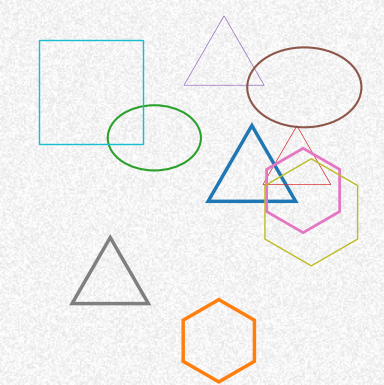[{"shape": "triangle", "thickness": 2.5, "radius": 0.66, "center": [0.654, 0.543]}, {"shape": "hexagon", "thickness": 2.5, "radius": 0.53, "center": [0.568, 0.115]}, {"shape": "oval", "thickness": 1.5, "radius": 0.6, "center": [0.401, 0.642]}, {"shape": "triangle", "thickness": 0.5, "radius": 0.51, "center": [0.771, 0.571]}, {"shape": "triangle", "thickness": 0.5, "radius": 0.6, "center": [0.582, 0.839]}, {"shape": "oval", "thickness": 1.5, "radius": 0.74, "center": [0.79, 0.773]}, {"shape": "hexagon", "thickness": 2, "radius": 0.55, "center": [0.787, 0.505]}, {"shape": "triangle", "thickness": 2.5, "radius": 0.57, "center": [0.286, 0.269]}, {"shape": "hexagon", "thickness": 1, "radius": 0.7, "center": [0.809, 0.448]}, {"shape": "square", "thickness": 1, "radius": 0.68, "center": [0.237, 0.76]}]